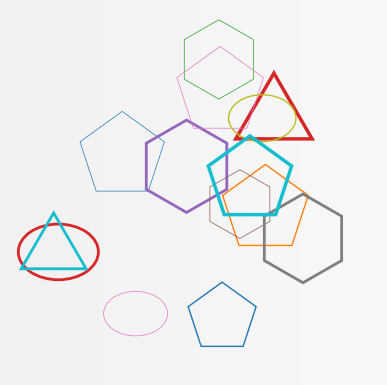[{"shape": "pentagon", "thickness": 1, "radius": 0.46, "center": [0.573, 0.175]}, {"shape": "pentagon", "thickness": 0.5, "radius": 0.57, "center": [0.315, 0.596]}, {"shape": "pentagon", "thickness": 1, "radius": 0.58, "center": [0.685, 0.456]}, {"shape": "hexagon", "thickness": 0.5, "radius": 0.51, "center": [0.565, 0.846]}, {"shape": "triangle", "thickness": 2.5, "radius": 0.57, "center": [0.707, 0.696]}, {"shape": "oval", "thickness": 2, "radius": 0.52, "center": [0.151, 0.346]}, {"shape": "hexagon", "thickness": 2, "radius": 0.6, "center": [0.481, 0.568]}, {"shape": "hexagon", "thickness": 0.5, "radius": 0.45, "center": [0.619, 0.47]}, {"shape": "oval", "thickness": 0.5, "radius": 0.41, "center": [0.35, 0.185]}, {"shape": "pentagon", "thickness": 0.5, "radius": 0.59, "center": [0.568, 0.762]}, {"shape": "hexagon", "thickness": 2, "radius": 0.58, "center": [0.782, 0.381]}, {"shape": "oval", "thickness": 1, "radius": 0.43, "center": [0.677, 0.693]}, {"shape": "triangle", "thickness": 2, "radius": 0.48, "center": [0.138, 0.35]}, {"shape": "pentagon", "thickness": 2.5, "radius": 0.57, "center": [0.645, 0.534]}]